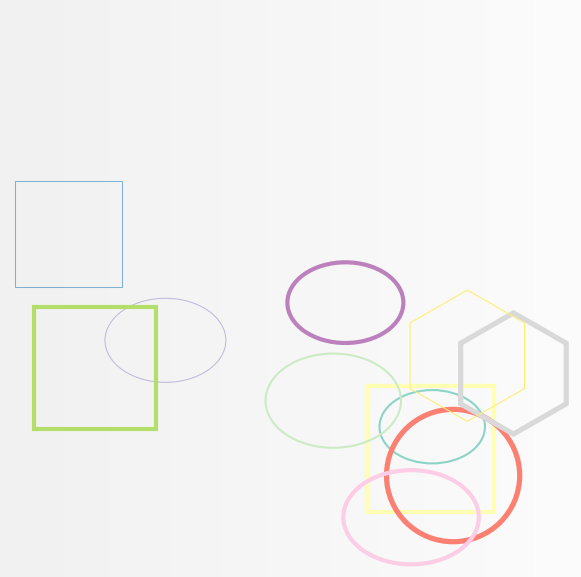[{"shape": "oval", "thickness": 1, "radius": 0.45, "center": [0.744, 0.26]}, {"shape": "square", "thickness": 2, "radius": 0.55, "center": [0.74, 0.221]}, {"shape": "oval", "thickness": 0.5, "radius": 0.52, "center": [0.285, 0.41]}, {"shape": "circle", "thickness": 2.5, "radius": 0.57, "center": [0.78, 0.176]}, {"shape": "square", "thickness": 0.5, "radius": 0.46, "center": [0.118, 0.594]}, {"shape": "square", "thickness": 2, "radius": 0.53, "center": [0.164, 0.362]}, {"shape": "oval", "thickness": 2, "radius": 0.58, "center": [0.707, 0.103]}, {"shape": "hexagon", "thickness": 2.5, "radius": 0.52, "center": [0.883, 0.352]}, {"shape": "oval", "thickness": 2, "radius": 0.5, "center": [0.594, 0.475]}, {"shape": "oval", "thickness": 1, "radius": 0.58, "center": [0.573, 0.305]}, {"shape": "hexagon", "thickness": 0.5, "radius": 0.57, "center": [0.804, 0.383]}]